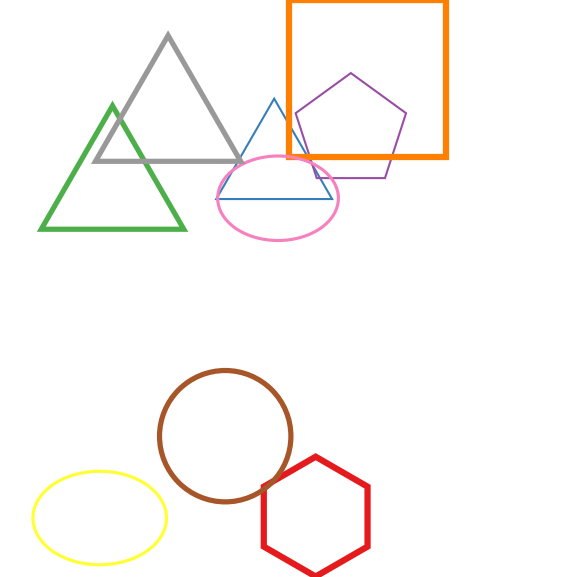[{"shape": "hexagon", "thickness": 3, "radius": 0.52, "center": [0.547, 0.105]}, {"shape": "triangle", "thickness": 1, "radius": 0.58, "center": [0.475, 0.712]}, {"shape": "triangle", "thickness": 2.5, "radius": 0.71, "center": [0.195, 0.673]}, {"shape": "pentagon", "thickness": 1, "radius": 0.5, "center": [0.608, 0.772]}, {"shape": "square", "thickness": 3, "radius": 0.68, "center": [0.636, 0.863]}, {"shape": "oval", "thickness": 1.5, "radius": 0.58, "center": [0.173, 0.102]}, {"shape": "circle", "thickness": 2.5, "radius": 0.57, "center": [0.39, 0.244]}, {"shape": "oval", "thickness": 1.5, "radius": 0.52, "center": [0.481, 0.656]}, {"shape": "triangle", "thickness": 2.5, "radius": 0.73, "center": [0.291, 0.792]}]